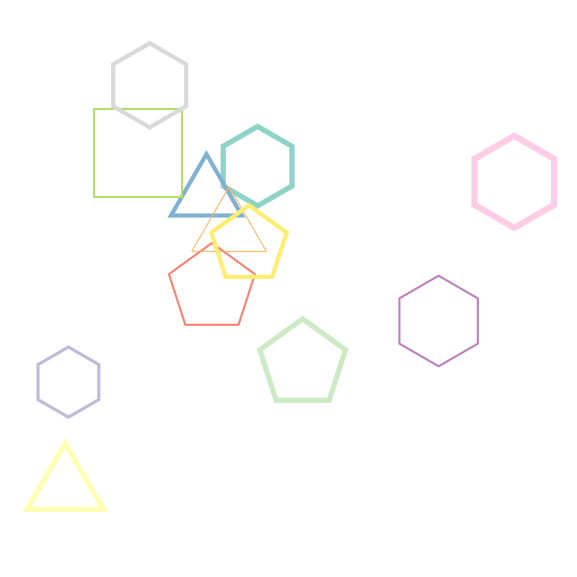[{"shape": "hexagon", "thickness": 2.5, "radius": 0.34, "center": [0.446, 0.711]}, {"shape": "triangle", "thickness": 2.5, "radius": 0.38, "center": [0.113, 0.155]}, {"shape": "hexagon", "thickness": 1.5, "radius": 0.3, "center": [0.118, 0.338]}, {"shape": "pentagon", "thickness": 1, "radius": 0.39, "center": [0.367, 0.5]}, {"shape": "triangle", "thickness": 2, "radius": 0.35, "center": [0.358, 0.661]}, {"shape": "triangle", "thickness": 0.5, "radius": 0.37, "center": [0.397, 0.601]}, {"shape": "square", "thickness": 1, "radius": 0.38, "center": [0.239, 0.735]}, {"shape": "hexagon", "thickness": 3, "radius": 0.4, "center": [0.891, 0.684]}, {"shape": "hexagon", "thickness": 2, "radius": 0.36, "center": [0.259, 0.851]}, {"shape": "hexagon", "thickness": 1, "radius": 0.39, "center": [0.76, 0.443]}, {"shape": "pentagon", "thickness": 2.5, "radius": 0.39, "center": [0.524, 0.369]}, {"shape": "pentagon", "thickness": 2, "radius": 0.34, "center": [0.431, 0.575]}]